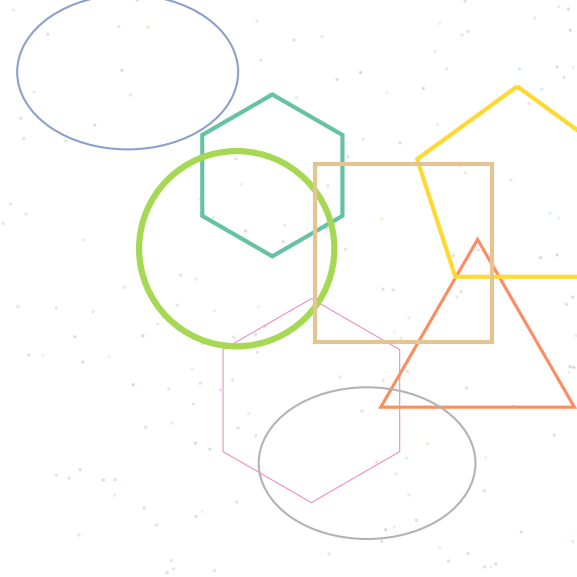[{"shape": "hexagon", "thickness": 2, "radius": 0.7, "center": [0.472, 0.695]}, {"shape": "triangle", "thickness": 1.5, "radius": 0.97, "center": [0.827, 0.391]}, {"shape": "oval", "thickness": 1, "radius": 0.96, "center": [0.221, 0.874]}, {"shape": "hexagon", "thickness": 0.5, "radius": 0.88, "center": [0.539, 0.305]}, {"shape": "circle", "thickness": 3, "radius": 0.85, "center": [0.41, 0.568]}, {"shape": "pentagon", "thickness": 2, "radius": 0.91, "center": [0.896, 0.667]}, {"shape": "square", "thickness": 2, "radius": 0.77, "center": [0.699, 0.561]}, {"shape": "oval", "thickness": 1, "radius": 0.94, "center": [0.636, 0.197]}]